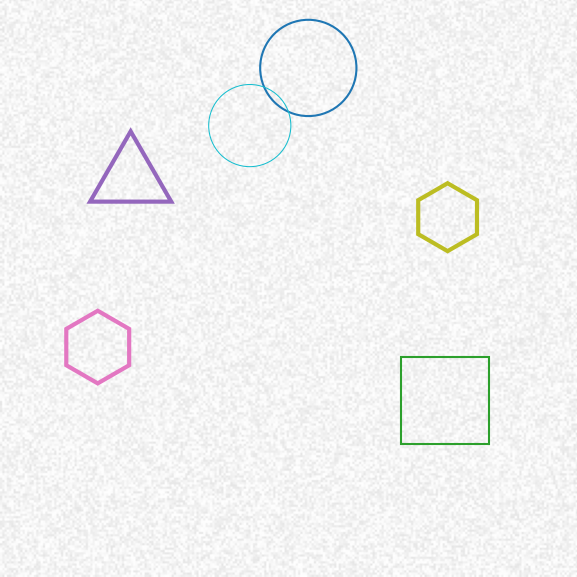[{"shape": "circle", "thickness": 1, "radius": 0.42, "center": [0.534, 0.881]}, {"shape": "square", "thickness": 1, "radius": 0.38, "center": [0.77, 0.306]}, {"shape": "triangle", "thickness": 2, "radius": 0.41, "center": [0.226, 0.691]}, {"shape": "hexagon", "thickness": 2, "radius": 0.31, "center": [0.169, 0.398]}, {"shape": "hexagon", "thickness": 2, "radius": 0.29, "center": [0.775, 0.623]}, {"shape": "circle", "thickness": 0.5, "radius": 0.36, "center": [0.432, 0.782]}]